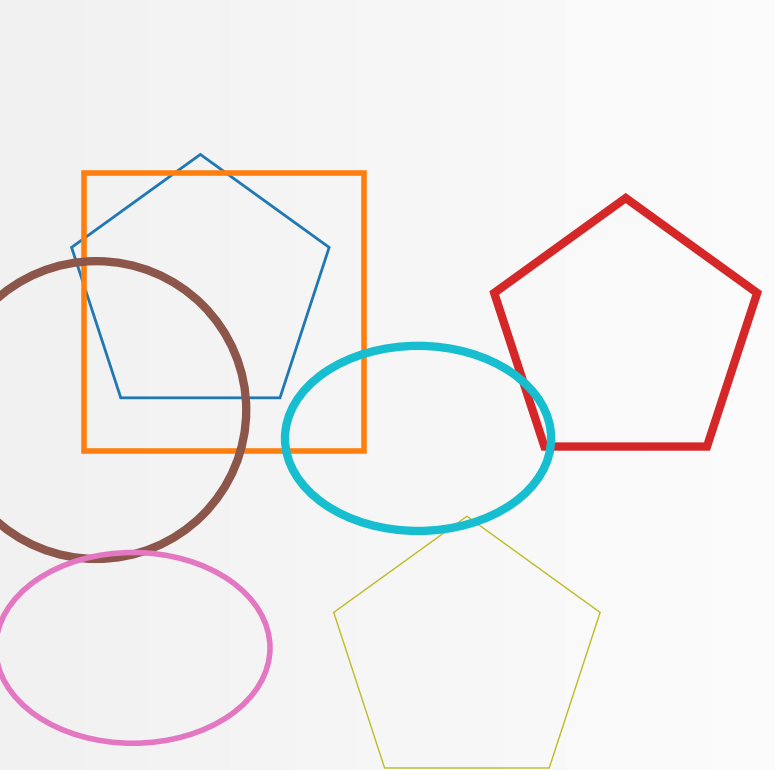[{"shape": "pentagon", "thickness": 1, "radius": 0.87, "center": [0.259, 0.625]}, {"shape": "square", "thickness": 2, "radius": 0.9, "center": [0.289, 0.595]}, {"shape": "pentagon", "thickness": 3, "radius": 0.89, "center": [0.807, 0.564]}, {"shape": "circle", "thickness": 3, "radius": 0.97, "center": [0.124, 0.467]}, {"shape": "oval", "thickness": 2, "radius": 0.88, "center": [0.171, 0.159]}, {"shape": "pentagon", "thickness": 0.5, "radius": 0.9, "center": [0.602, 0.149]}, {"shape": "oval", "thickness": 3, "radius": 0.86, "center": [0.539, 0.431]}]